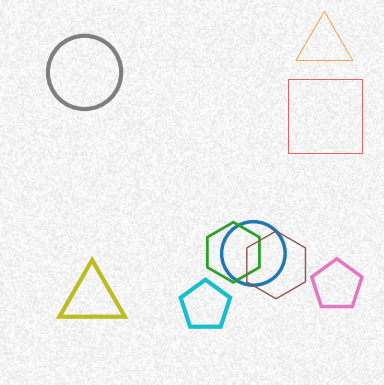[{"shape": "circle", "thickness": 2.5, "radius": 0.41, "center": [0.658, 0.342]}, {"shape": "triangle", "thickness": 0.5, "radius": 0.43, "center": [0.842, 0.885]}, {"shape": "hexagon", "thickness": 2, "radius": 0.39, "center": [0.606, 0.345]}, {"shape": "square", "thickness": 0.5, "radius": 0.48, "center": [0.844, 0.699]}, {"shape": "hexagon", "thickness": 1, "radius": 0.44, "center": [0.717, 0.312]}, {"shape": "pentagon", "thickness": 2.5, "radius": 0.34, "center": [0.875, 0.259]}, {"shape": "circle", "thickness": 3, "radius": 0.48, "center": [0.22, 0.812]}, {"shape": "triangle", "thickness": 3, "radius": 0.49, "center": [0.239, 0.226]}, {"shape": "pentagon", "thickness": 3, "radius": 0.34, "center": [0.534, 0.206]}]